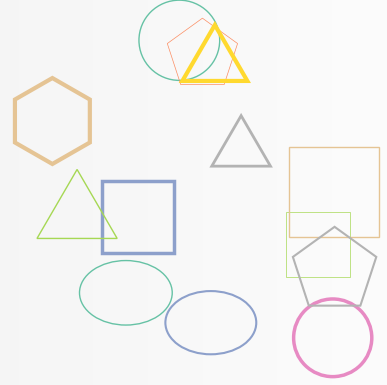[{"shape": "circle", "thickness": 1, "radius": 0.52, "center": [0.463, 0.895]}, {"shape": "oval", "thickness": 1, "radius": 0.6, "center": [0.325, 0.239]}, {"shape": "pentagon", "thickness": 0.5, "radius": 0.48, "center": [0.522, 0.857]}, {"shape": "oval", "thickness": 1.5, "radius": 0.59, "center": [0.544, 0.162]}, {"shape": "square", "thickness": 2.5, "radius": 0.46, "center": [0.356, 0.437]}, {"shape": "circle", "thickness": 2.5, "radius": 0.5, "center": [0.859, 0.123]}, {"shape": "triangle", "thickness": 1, "radius": 0.6, "center": [0.199, 0.44]}, {"shape": "square", "thickness": 0.5, "radius": 0.42, "center": [0.821, 0.365]}, {"shape": "triangle", "thickness": 3, "radius": 0.48, "center": [0.554, 0.838]}, {"shape": "square", "thickness": 1, "radius": 0.58, "center": [0.862, 0.501]}, {"shape": "hexagon", "thickness": 3, "radius": 0.56, "center": [0.135, 0.686]}, {"shape": "pentagon", "thickness": 1.5, "radius": 0.57, "center": [0.863, 0.298]}, {"shape": "triangle", "thickness": 2, "radius": 0.44, "center": [0.622, 0.612]}]